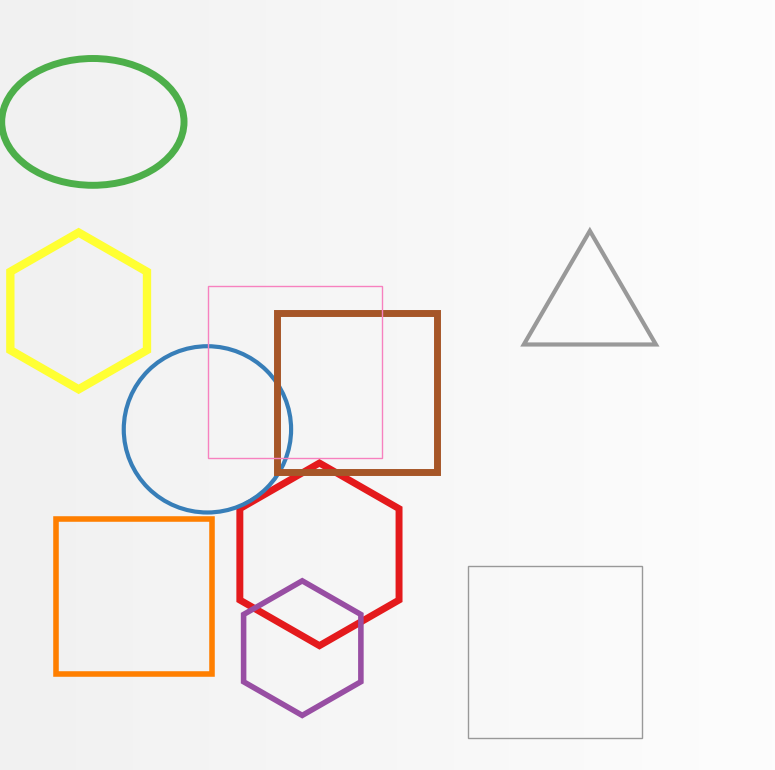[{"shape": "hexagon", "thickness": 2.5, "radius": 0.59, "center": [0.412, 0.28]}, {"shape": "circle", "thickness": 1.5, "radius": 0.54, "center": [0.268, 0.442]}, {"shape": "oval", "thickness": 2.5, "radius": 0.59, "center": [0.12, 0.842]}, {"shape": "hexagon", "thickness": 2, "radius": 0.44, "center": [0.39, 0.158]}, {"shape": "square", "thickness": 2, "radius": 0.5, "center": [0.173, 0.225]}, {"shape": "hexagon", "thickness": 3, "radius": 0.51, "center": [0.101, 0.596]}, {"shape": "square", "thickness": 2.5, "radius": 0.51, "center": [0.46, 0.49]}, {"shape": "square", "thickness": 0.5, "radius": 0.56, "center": [0.381, 0.517]}, {"shape": "square", "thickness": 0.5, "radius": 0.56, "center": [0.716, 0.153]}, {"shape": "triangle", "thickness": 1.5, "radius": 0.49, "center": [0.761, 0.602]}]